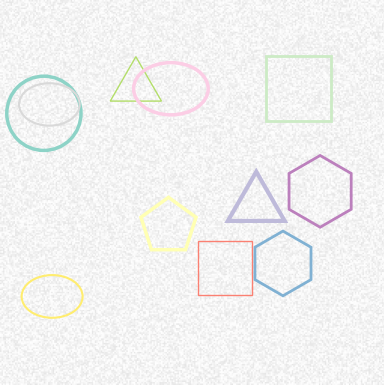[{"shape": "circle", "thickness": 2.5, "radius": 0.48, "center": [0.114, 0.706]}, {"shape": "pentagon", "thickness": 2.5, "radius": 0.38, "center": [0.438, 0.412]}, {"shape": "triangle", "thickness": 3, "radius": 0.43, "center": [0.666, 0.469]}, {"shape": "square", "thickness": 1, "radius": 0.35, "center": [0.584, 0.304]}, {"shape": "hexagon", "thickness": 2, "radius": 0.42, "center": [0.735, 0.316]}, {"shape": "triangle", "thickness": 1, "radius": 0.38, "center": [0.353, 0.776]}, {"shape": "oval", "thickness": 2.5, "radius": 0.48, "center": [0.444, 0.77]}, {"shape": "oval", "thickness": 1.5, "radius": 0.39, "center": [0.128, 0.729]}, {"shape": "hexagon", "thickness": 2, "radius": 0.47, "center": [0.831, 0.503]}, {"shape": "square", "thickness": 2, "radius": 0.42, "center": [0.775, 0.77]}, {"shape": "oval", "thickness": 1.5, "radius": 0.4, "center": [0.135, 0.23]}]